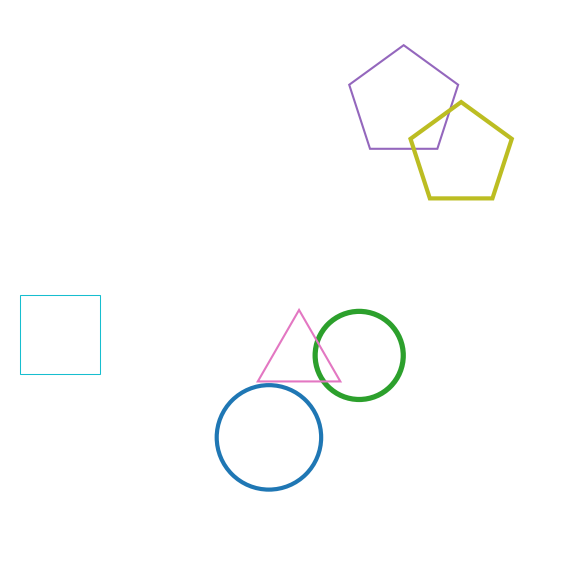[{"shape": "circle", "thickness": 2, "radius": 0.45, "center": [0.466, 0.242]}, {"shape": "circle", "thickness": 2.5, "radius": 0.38, "center": [0.622, 0.384]}, {"shape": "pentagon", "thickness": 1, "radius": 0.5, "center": [0.699, 0.822]}, {"shape": "triangle", "thickness": 1, "radius": 0.41, "center": [0.518, 0.38]}, {"shape": "pentagon", "thickness": 2, "radius": 0.46, "center": [0.799, 0.73]}, {"shape": "square", "thickness": 0.5, "radius": 0.34, "center": [0.104, 0.42]}]